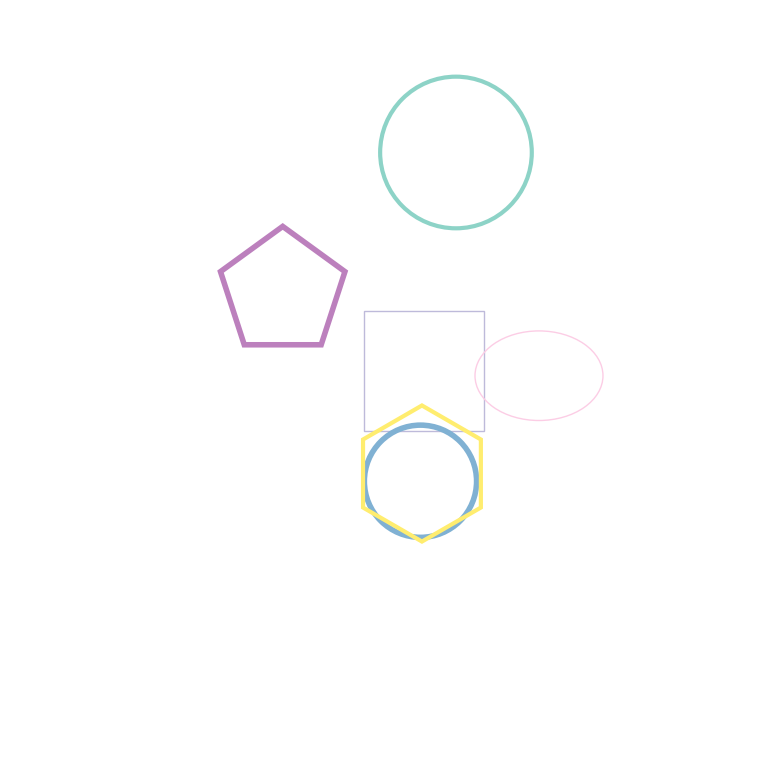[{"shape": "circle", "thickness": 1.5, "radius": 0.49, "center": [0.592, 0.802]}, {"shape": "square", "thickness": 0.5, "radius": 0.39, "center": [0.551, 0.518]}, {"shape": "circle", "thickness": 2, "radius": 0.36, "center": [0.546, 0.375]}, {"shape": "oval", "thickness": 0.5, "radius": 0.42, "center": [0.7, 0.512]}, {"shape": "pentagon", "thickness": 2, "radius": 0.42, "center": [0.367, 0.621]}, {"shape": "hexagon", "thickness": 1.5, "radius": 0.44, "center": [0.548, 0.385]}]